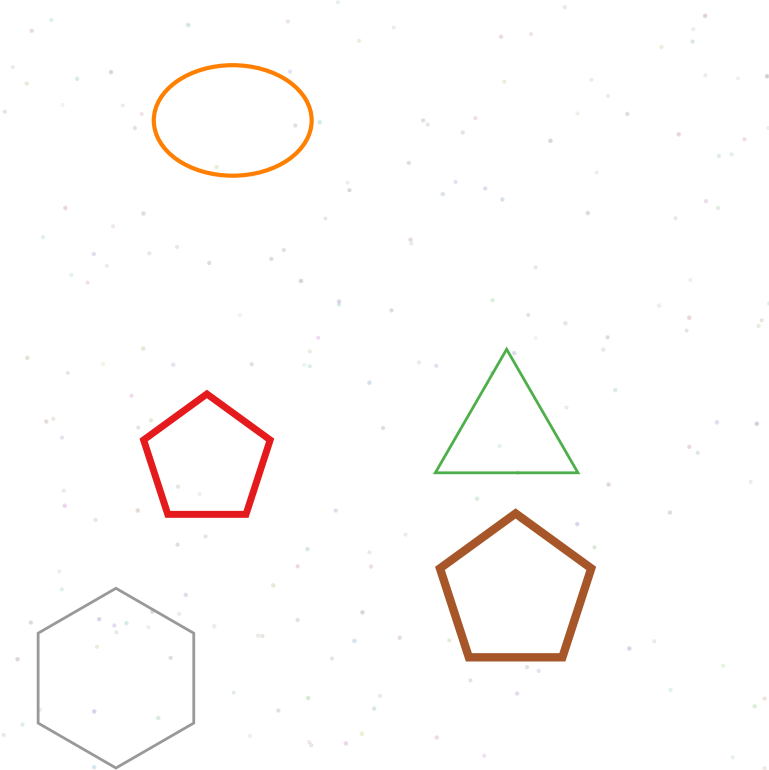[{"shape": "pentagon", "thickness": 2.5, "radius": 0.43, "center": [0.269, 0.402]}, {"shape": "triangle", "thickness": 1, "radius": 0.53, "center": [0.658, 0.439]}, {"shape": "oval", "thickness": 1.5, "radius": 0.51, "center": [0.302, 0.844]}, {"shape": "pentagon", "thickness": 3, "radius": 0.52, "center": [0.67, 0.23]}, {"shape": "hexagon", "thickness": 1, "radius": 0.58, "center": [0.151, 0.119]}]